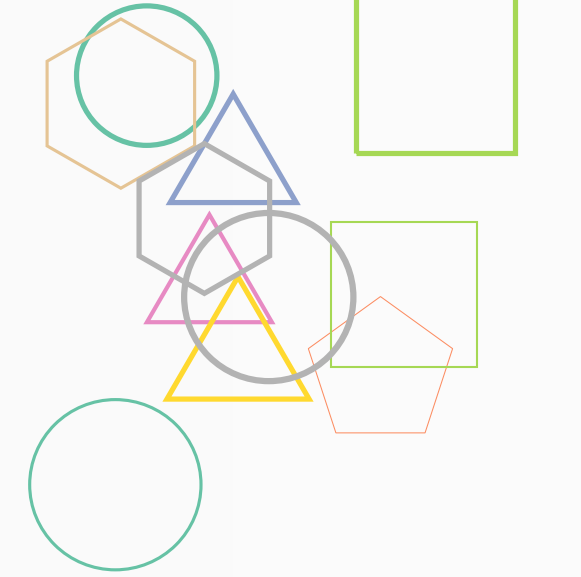[{"shape": "circle", "thickness": 2.5, "radius": 0.6, "center": [0.252, 0.868]}, {"shape": "circle", "thickness": 1.5, "radius": 0.74, "center": [0.198, 0.16]}, {"shape": "pentagon", "thickness": 0.5, "radius": 0.65, "center": [0.655, 0.355]}, {"shape": "triangle", "thickness": 2.5, "radius": 0.63, "center": [0.401, 0.711]}, {"shape": "triangle", "thickness": 2, "radius": 0.62, "center": [0.36, 0.503]}, {"shape": "square", "thickness": 2.5, "radius": 0.68, "center": [0.749, 0.87]}, {"shape": "square", "thickness": 1, "radius": 0.63, "center": [0.695, 0.489]}, {"shape": "triangle", "thickness": 2.5, "radius": 0.71, "center": [0.41, 0.379]}, {"shape": "hexagon", "thickness": 1.5, "radius": 0.73, "center": [0.208, 0.82]}, {"shape": "circle", "thickness": 3, "radius": 0.73, "center": [0.462, 0.485]}, {"shape": "hexagon", "thickness": 2.5, "radius": 0.65, "center": [0.352, 0.621]}]